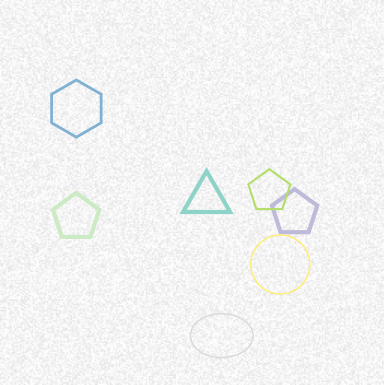[{"shape": "triangle", "thickness": 3, "radius": 0.35, "center": [0.537, 0.485]}, {"shape": "pentagon", "thickness": 3, "radius": 0.31, "center": [0.765, 0.447]}, {"shape": "hexagon", "thickness": 2, "radius": 0.37, "center": [0.198, 0.718]}, {"shape": "pentagon", "thickness": 1.5, "radius": 0.29, "center": [0.7, 0.503]}, {"shape": "oval", "thickness": 1, "radius": 0.41, "center": [0.576, 0.128]}, {"shape": "pentagon", "thickness": 3, "radius": 0.32, "center": [0.198, 0.436]}, {"shape": "circle", "thickness": 1, "radius": 0.38, "center": [0.728, 0.313]}]